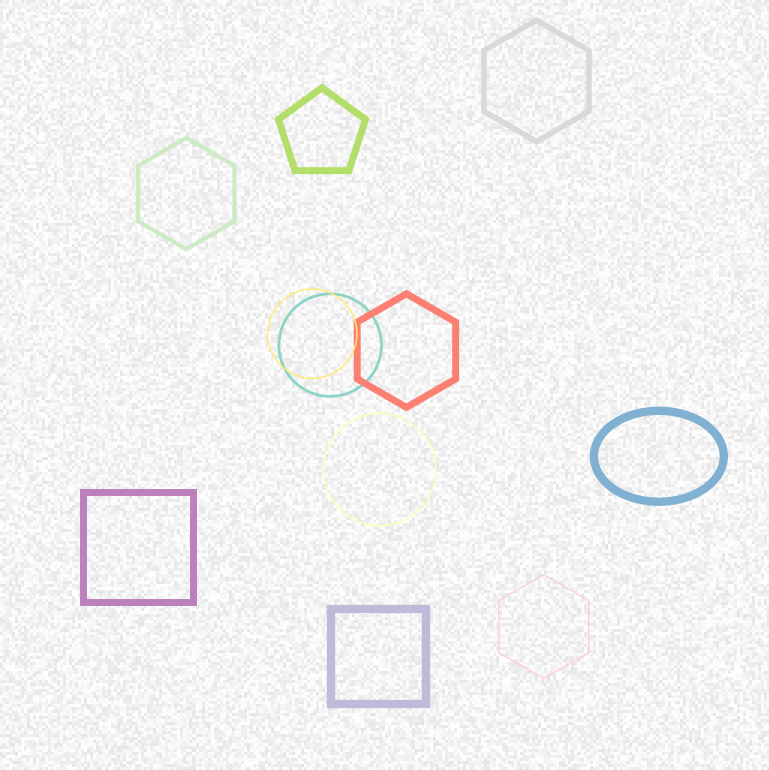[{"shape": "circle", "thickness": 1, "radius": 0.33, "center": [0.429, 0.552]}, {"shape": "circle", "thickness": 0.5, "radius": 0.37, "center": [0.493, 0.39]}, {"shape": "square", "thickness": 3, "radius": 0.31, "center": [0.491, 0.148]}, {"shape": "hexagon", "thickness": 2.5, "radius": 0.37, "center": [0.528, 0.545]}, {"shape": "oval", "thickness": 3, "radius": 0.42, "center": [0.856, 0.407]}, {"shape": "pentagon", "thickness": 2.5, "radius": 0.3, "center": [0.418, 0.826]}, {"shape": "hexagon", "thickness": 0.5, "radius": 0.34, "center": [0.706, 0.186]}, {"shape": "hexagon", "thickness": 2, "radius": 0.39, "center": [0.697, 0.895]}, {"shape": "square", "thickness": 2.5, "radius": 0.36, "center": [0.179, 0.29]}, {"shape": "hexagon", "thickness": 1.5, "radius": 0.36, "center": [0.242, 0.749]}, {"shape": "circle", "thickness": 0.5, "radius": 0.29, "center": [0.406, 0.567]}]